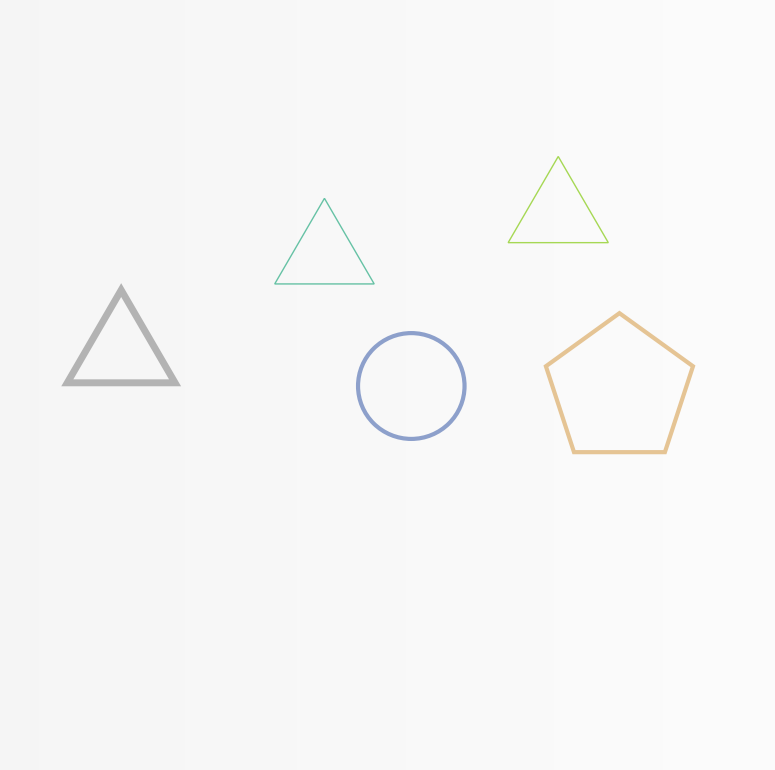[{"shape": "triangle", "thickness": 0.5, "radius": 0.37, "center": [0.419, 0.668]}, {"shape": "circle", "thickness": 1.5, "radius": 0.34, "center": [0.531, 0.499]}, {"shape": "triangle", "thickness": 0.5, "radius": 0.37, "center": [0.72, 0.722]}, {"shape": "pentagon", "thickness": 1.5, "radius": 0.5, "center": [0.799, 0.494]}, {"shape": "triangle", "thickness": 2.5, "radius": 0.4, "center": [0.156, 0.543]}]